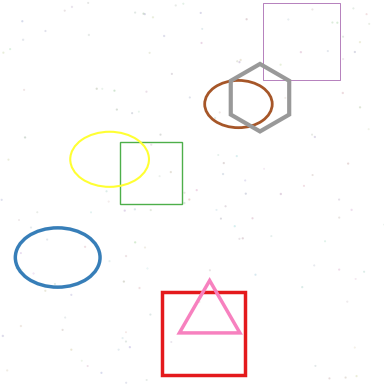[{"shape": "square", "thickness": 2.5, "radius": 0.54, "center": [0.53, 0.133]}, {"shape": "oval", "thickness": 2.5, "radius": 0.55, "center": [0.15, 0.331]}, {"shape": "square", "thickness": 1, "radius": 0.4, "center": [0.392, 0.551]}, {"shape": "square", "thickness": 0.5, "radius": 0.5, "center": [0.783, 0.892]}, {"shape": "oval", "thickness": 1.5, "radius": 0.51, "center": [0.285, 0.586]}, {"shape": "oval", "thickness": 2, "radius": 0.44, "center": [0.619, 0.73]}, {"shape": "triangle", "thickness": 2.5, "radius": 0.45, "center": [0.545, 0.181]}, {"shape": "hexagon", "thickness": 3, "radius": 0.44, "center": [0.675, 0.746]}]